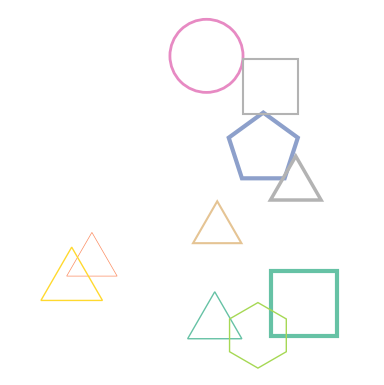[{"shape": "triangle", "thickness": 1, "radius": 0.41, "center": [0.558, 0.161]}, {"shape": "square", "thickness": 3, "radius": 0.42, "center": [0.789, 0.211]}, {"shape": "triangle", "thickness": 0.5, "radius": 0.38, "center": [0.239, 0.321]}, {"shape": "pentagon", "thickness": 3, "radius": 0.47, "center": [0.684, 0.613]}, {"shape": "circle", "thickness": 2, "radius": 0.47, "center": [0.536, 0.855]}, {"shape": "hexagon", "thickness": 1, "radius": 0.43, "center": [0.67, 0.129]}, {"shape": "triangle", "thickness": 1, "radius": 0.46, "center": [0.186, 0.266]}, {"shape": "triangle", "thickness": 1.5, "radius": 0.36, "center": [0.564, 0.405]}, {"shape": "square", "thickness": 1.5, "radius": 0.36, "center": [0.702, 0.776]}, {"shape": "triangle", "thickness": 2.5, "radius": 0.38, "center": [0.768, 0.518]}]